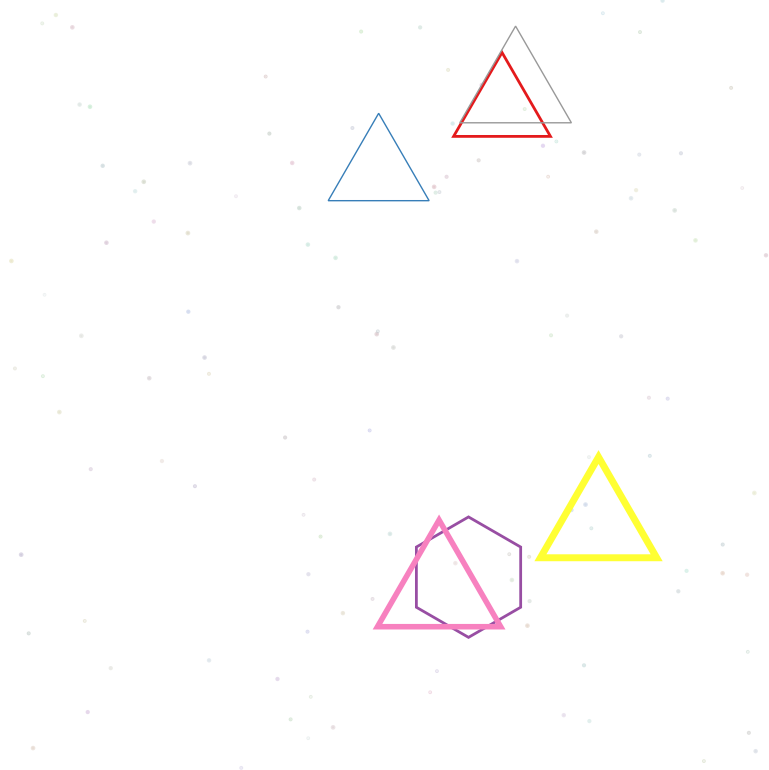[{"shape": "triangle", "thickness": 1, "radius": 0.36, "center": [0.652, 0.859]}, {"shape": "triangle", "thickness": 0.5, "radius": 0.38, "center": [0.492, 0.777]}, {"shape": "hexagon", "thickness": 1, "radius": 0.39, "center": [0.608, 0.25]}, {"shape": "triangle", "thickness": 2.5, "radius": 0.44, "center": [0.777, 0.319]}, {"shape": "triangle", "thickness": 2, "radius": 0.46, "center": [0.57, 0.232]}, {"shape": "triangle", "thickness": 0.5, "radius": 0.42, "center": [0.67, 0.882]}]